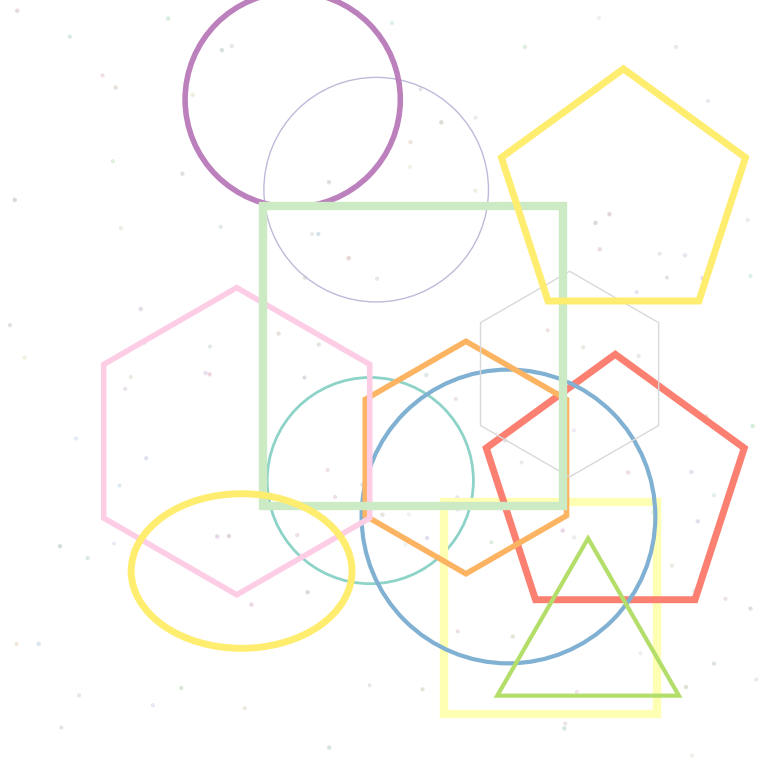[{"shape": "circle", "thickness": 1, "radius": 0.67, "center": [0.481, 0.376]}, {"shape": "square", "thickness": 3, "radius": 0.69, "center": [0.715, 0.21]}, {"shape": "circle", "thickness": 0.5, "radius": 0.73, "center": [0.489, 0.754]}, {"shape": "pentagon", "thickness": 2.5, "radius": 0.88, "center": [0.799, 0.364]}, {"shape": "circle", "thickness": 1.5, "radius": 0.95, "center": [0.66, 0.329]}, {"shape": "hexagon", "thickness": 2, "radius": 0.75, "center": [0.605, 0.406]}, {"shape": "triangle", "thickness": 1.5, "radius": 0.68, "center": [0.764, 0.165]}, {"shape": "hexagon", "thickness": 2, "radius": 1.0, "center": [0.307, 0.427]}, {"shape": "hexagon", "thickness": 0.5, "radius": 0.67, "center": [0.74, 0.514]}, {"shape": "circle", "thickness": 2, "radius": 0.7, "center": [0.38, 0.871]}, {"shape": "square", "thickness": 3, "radius": 0.98, "center": [0.536, 0.538]}, {"shape": "pentagon", "thickness": 2.5, "radius": 0.83, "center": [0.81, 0.744]}, {"shape": "oval", "thickness": 2.5, "radius": 0.72, "center": [0.314, 0.258]}]